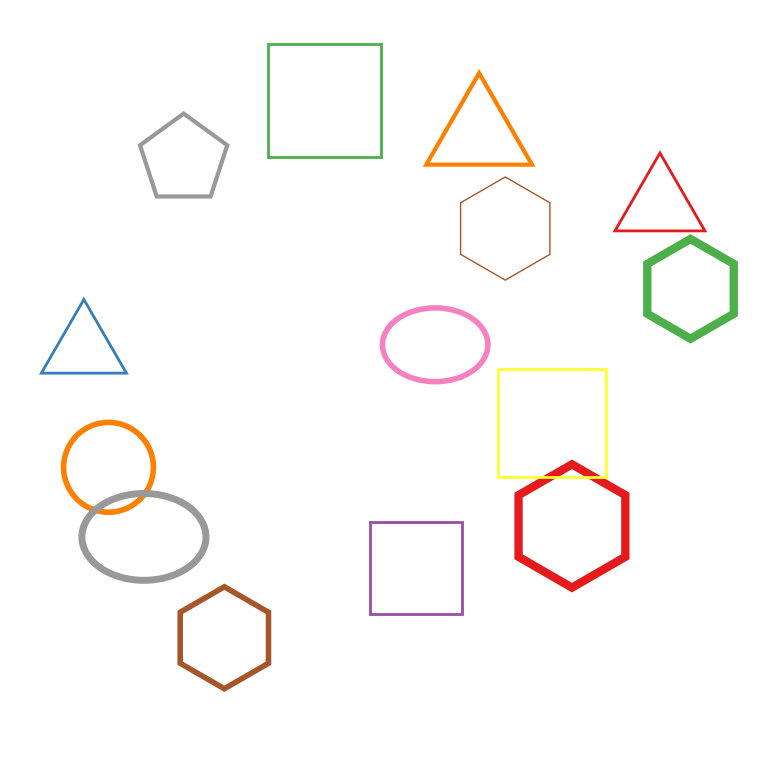[{"shape": "triangle", "thickness": 1, "radius": 0.34, "center": [0.857, 0.734]}, {"shape": "hexagon", "thickness": 3, "radius": 0.4, "center": [0.743, 0.317]}, {"shape": "triangle", "thickness": 1, "radius": 0.32, "center": [0.109, 0.547]}, {"shape": "square", "thickness": 1, "radius": 0.37, "center": [0.422, 0.869]}, {"shape": "hexagon", "thickness": 3, "radius": 0.32, "center": [0.897, 0.625]}, {"shape": "square", "thickness": 1, "radius": 0.3, "center": [0.541, 0.262]}, {"shape": "triangle", "thickness": 1.5, "radius": 0.4, "center": [0.622, 0.826]}, {"shape": "circle", "thickness": 2, "radius": 0.29, "center": [0.141, 0.393]}, {"shape": "square", "thickness": 1, "radius": 0.35, "center": [0.717, 0.451]}, {"shape": "hexagon", "thickness": 2, "radius": 0.33, "center": [0.291, 0.172]}, {"shape": "hexagon", "thickness": 0.5, "radius": 0.33, "center": [0.656, 0.703]}, {"shape": "oval", "thickness": 2, "radius": 0.34, "center": [0.565, 0.552]}, {"shape": "oval", "thickness": 2.5, "radius": 0.4, "center": [0.187, 0.303]}, {"shape": "pentagon", "thickness": 1.5, "radius": 0.3, "center": [0.239, 0.793]}]